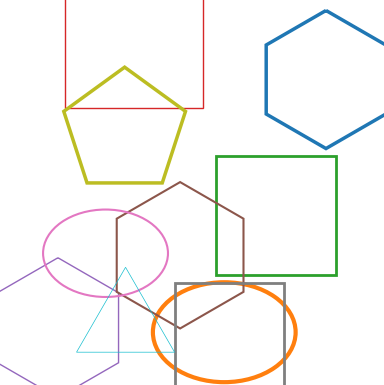[{"shape": "hexagon", "thickness": 2.5, "radius": 0.9, "center": [0.847, 0.793]}, {"shape": "oval", "thickness": 3, "radius": 0.93, "center": [0.582, 0.137]}, {"shape": "square", "thickness": 2, "radius": 0.78, "center": [0.717, 0.44]}, {"shape": "square", "thickness": 1, "radius": 0.89, "center": [0.348, 0.899]}, {"shape": "hexagon", "thickness": 1, "radius": 0.91, "center": [0.15, 0.149]}, {"shape": "hexagon", "thickness": 1.5, "radius": 0.95, "center": [0.468, 0.337]}, {"shape": "oval", "thickness": 1.5, "radius": 0.81, "center": [0.274, 0.342]}, {"shape": "square", "thickness": 2, "radius": 0.71, "center": [0.596, 0.123]}, {"shape": "pentagon", "thickness": 2.5, "radius": 0.83, "center": [0.324, 0.659]}, {"shape": "triangle", "thickness": 0.5, "radius": 0.74, "center": [0.326, 0.159]}]